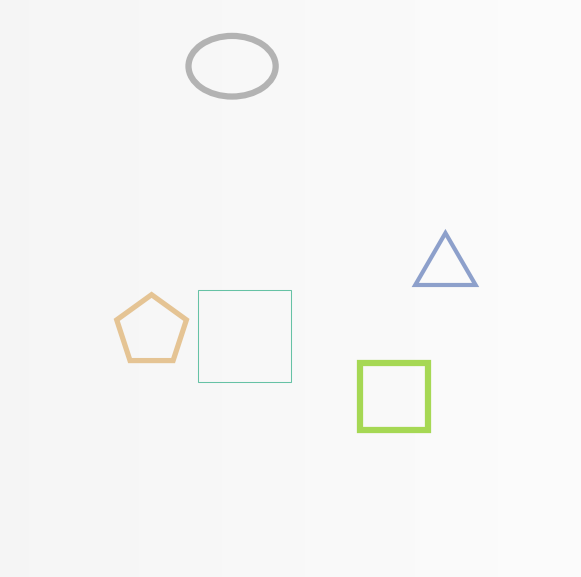[{"shape": "square", "thickness": 0.5, "radius": 0.4, "center": [0.421, 0.417]}, {"shape": "triangle", "thickness": 2, "radius": 0.3, "center": [0.766, 0.536]}, {"shape": "square", "thickness": 3, "radius": 0.29, "center": [0.678, 0.313]}, {"shape": "pentagon", "thickness": 2.5, "radius": 0.32, "center": [0.261, 0.426]}, {"shape": "oval", "thickness": 3, "radius": 0.37, "center": [0.399, 0.884]}]